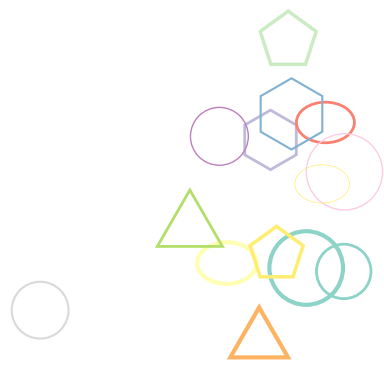[{"shape": "circle", "thickness": 2, "radius": 0.35, "center": [0.893, 0.295]}, {"shape": "circle", "thickness": 3, "radius": 0.48, "center": [0.795, 0.304]}, {"shape": "oval", "thickness": 3, "radius": 0.39, "center": [0.589, 0.317]}, {"shape": "hexagon", "thickness": 2, "radius": 0.39, "center": [0.703, 0.637]}, {"shape": "oval", "thickness": 2, "radius": 0.38, "center": [0.845, 0.682]}, {"shape": "hexagon", "thickness": 1.5, "radius": 0.46, "center": [0.757, 0.704]}, {"shape": "triangle", "thickness": 3, "radius": 0.43, "center": [0.673, 0.115]}, {"shape": "triangle", "thickness": 2, "radius": 0.49, "center": [0.493, 0.409]}, {"shape": "circle", "thickness": 1, "radius": 0.5, "center": [0.895, 0.554]}, {"shape": "circle", "thickness": 1.5, "radius": 0.37, "center": [0.104, 0.194]}, {"shape": "circle", "thickness": 1, "radius": 0.38, "center": [0.57, 0.646]}, {"shape": "pentagon", "thickness": 2.5, "radius": 0.38, "center": [0.749, 0.895]}, {"shape": "oval", "thickness": 0.5, "radius": 0.35, "center": [0.837, 0.522]}, {"shape": "pentagon", "thickness": 2.5, "radius": 0.36, "center": [0.718, 0.34]}]